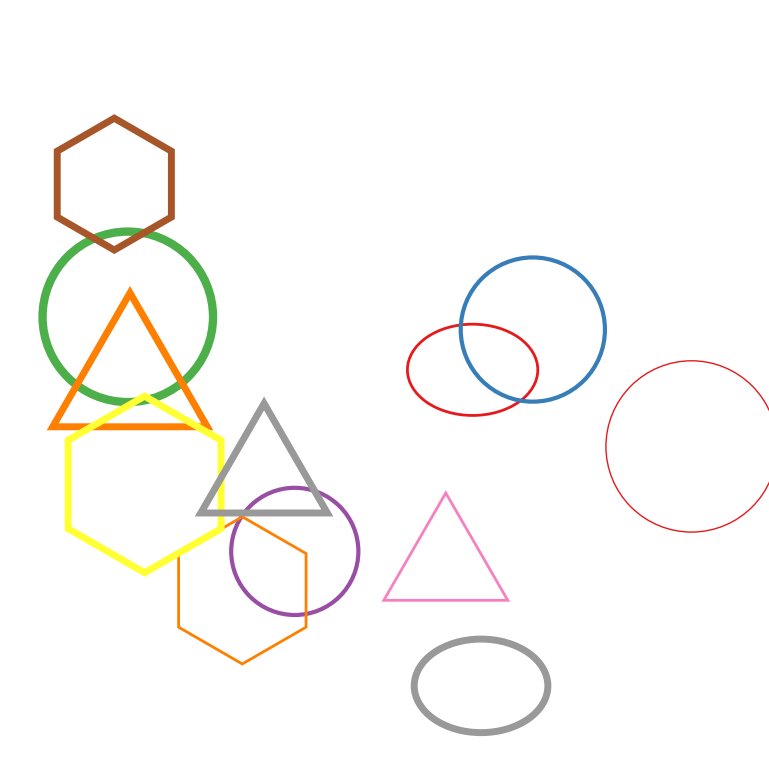[{"shape": "circle", "thickness": 0.5, "radius": 0.56, "center": [0.898, 0.42]}, {"shape": "oval", "thickness": 1, "radius": 0.42, "center": [0.614, 0.52]}, {"shape": "circle", "thickness": 1.5, "radius": 0.47, "center": [0.692, 0.572]}, {"shape": "circle", "thickness": 3, "radius": 0.55, "center": [0.166, 0.589]}, {"shape": "circle", "thickness": 1.5, "radius": 0.41, "center": [0.383, 0.284]}, {"shape": "hexagon", "thickness": 1, "radius": 0.48, "center": [0.315, 0.233]}, {"shape": "triangle", "thickness": 2.5, "radius": 0.58, "center": [0.169, 0.504]}, {"shape": "hexagon", "thickness": 2.5, "radius": 0.57, "center": [0.188, 0.371]}, {"shape": "hexagon", "thickness": 2.5, "radius": 0.43, "center": [0.148, 0.761]}, {"shape": "triangle", "thickness": 1, "radius": 0.46, "center": [0.579, 0.267]}, {"shape": "triangle", "thickness": 2.5, "radius": 0.47, "center": [0.343, 0.381]}, {"shape": "oval", "thickness": 2.5, "radius": 0.43, "center": [0.625, 0.109]}]